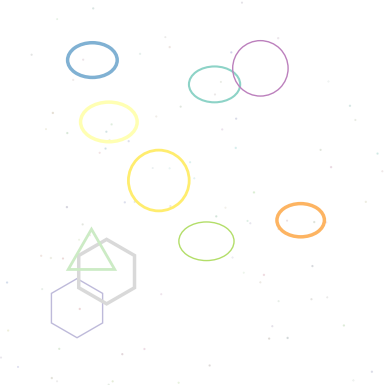[{"shape": "oval", "thickness": 1.5, "radius": 0.33, "center": [0.557, 0.781]}, {"shape": "oval", "thickness": 2.5, "radius": 0.37, "center": [0.283, 0.683]}, {"shape": "hexagon", "thickness": 1, "radius": 0.38, "center": [0.2, 0.2]}, {"shape": "oval", "thickness": 2.5, "radius": 0.32, "center": [0.24, 0.844]}, {"shape": "oval", "thickness": 2.5, "radius": 0.31, "center": [0.781, 0.428]}, {"shape": "oval", "thickness": 1, "radius": 0.36, "center": [0.536, 0.373]}, {"shape": "hexagon", "thickness": 2.5, "radius": 0.42, "center": [0.277, 0.295]}, {"shape": "circle", "thickness": 1, "radius": 0.36, "center": [0.676, 0.822]}, {"shape": "triangle", "thickness": 2, "radius": 0.35, "center": [0.238, 0.335]}, {"shape": "circle", "thickness": 2, "radius": 0.39, "center": [0.412, 0.531]}]